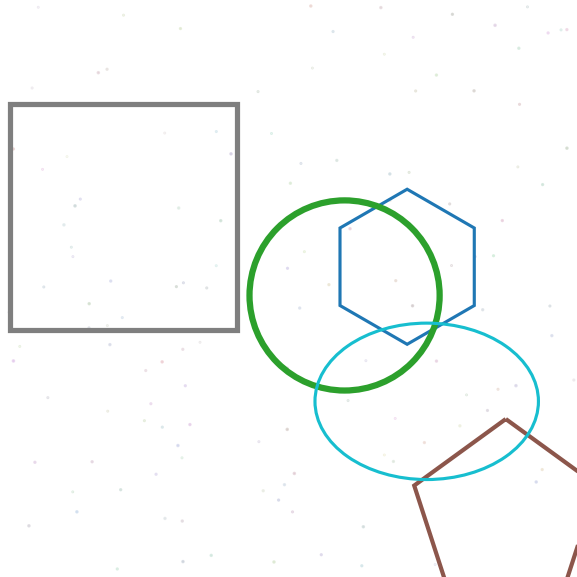[{"shape": "hexagon", "thickness": 1.5, "radius": 0.67, "center": [0.705, 0.537]}, {"shape": "circle", "thickness": 3, "radius": 0.82, "center": [0.597, 0.488]}, {"shape": "pentagon", "thickness": 2, "radius": 0.83, "center": [0.876, 0.107]}, {"shape": "square", "thickness": 2.5, "radius": 0.98, "center": [0.214, 0.623]}, {"shape": "oval", "thickness": 1.5, "radius": 0.97, "center": [0.739, 0.304]}]